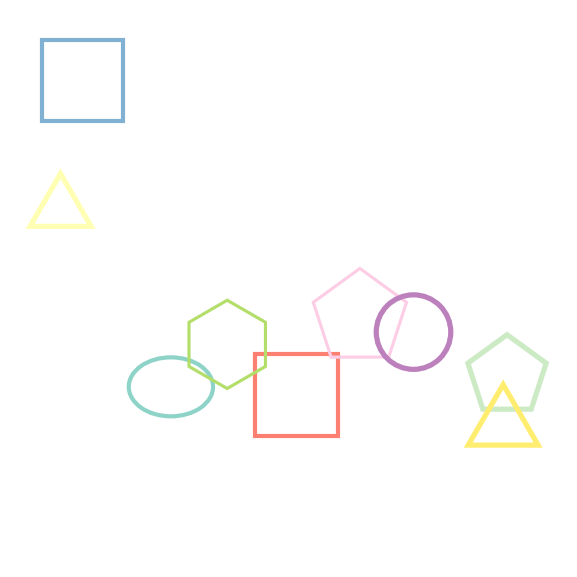[{"shape": "oval", "thickness": 2, "radius": 0.36, "center": [0.296, 0.329]}, {"shape": "triangle", "thickness": 2.5, "radius": 0.3, "center": [0.105, 0.638]}, {"shape": "square", "thickness": 2, "radius": 0.36, "center": [0.513, 0.315]}, {"shape": "square", "thickness": 2, "radius": 0.35, "center": [0.144, 0.859]}, {"shape": "hexagon", "thickness": 1.5, "radius": 0.38, "center": [0.393, 0.403]}, {"shape": "pentagon", "thickness": 1.5, "radius": 0.42, "center": [0.623, 0.449]}, {"shape": "circle", "thickness": 2.5, "radius": 0.32, "center": [0.716, 0.424]}, {"shape": "pentagon", "thickness": 2.5, "radius": 0.36, "center": [0.878, 0.348]}, {"shape": "triangle", "thickness": 2.5, "radius": 0.35, "center": [0.871, 0.263]}]